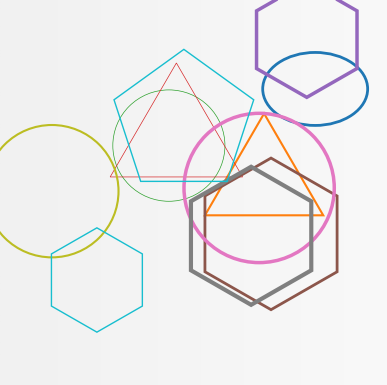[{"shape": "oval", "thickness": 2, "radius": 0.68, "center": [0.813, 0.769]}, {"shape": "triangle", "thickness": 1.5, "radius": 0.88, "center": [0.682, 0.529]}, {"shape": "circle", "thickness": 0.5, "radius": 0.72, "center": [0.436, 0.622]}, {"shape": "triangle", "thickness": 0.5, "radius": 0.99, "center": [0.455, 0.639]}, {"shape": "hexagon", "thickness": 2.5, "radius": 0.75, "center": [0.792, 0.897]}, {"shape": "hexagon", "thickness": 2, "radius": 0.98, "center": [0.699, 0.393]}, {"shape": "circle", "thickness": 2.5, "radius": 0.97, "center": [0.669, 0.512]}, {"shape": "hexagon", "thickness": 3, "radius": 0.9, "center": [0.648, 0.388]}, {"shape": "circle", "thickness": 1.5, "radius": 0.86, "center": [0.134, 0.503]}, {"shape": "hexagon", "thickness": 1, "radius": 0.68, "center": [0.25, 0.273]}, {"shape": "pentagon", "thickness": 1, "radius": 0.95, "center": [0.474, 0.682]}]